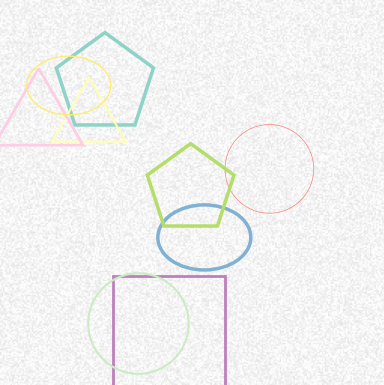[{"shape": "pentagon", "thickness": 2.5, "radius": 0.66, "center": [0.272, 0.783]}, {"shape": "triangle", "thickness": 1.5, "radius": 0.55, "center": [0.231, 0.688]}, {"shape": "circle", "thickness": 0.5, "radius": 0.58, "center": [0.7, 0.561]}, {"shape": "oval", "thickness": 2.5, "radius": 0.6, "center": [0.531, 0.383]}, {"shape": "pentagon", "thickness": 2.5, "radius": 0.59, "center": [0.495, 0.509]}, {"shape": "triangle", "thickness": 2, "radius": 0.67, "center": [0.1, 0.69]}, {"shape": "square", "thickness": 2, "radius": 0.72, "center": [0.439, 0.138]}, {"shape": "circle", "thickness": 1.5, "radius": 0.65, "center": [0.36, 0.16]}, {"shape": "oval", "thickness": 1, "radius": 0.54, "center": [0.178, 0.778]}]